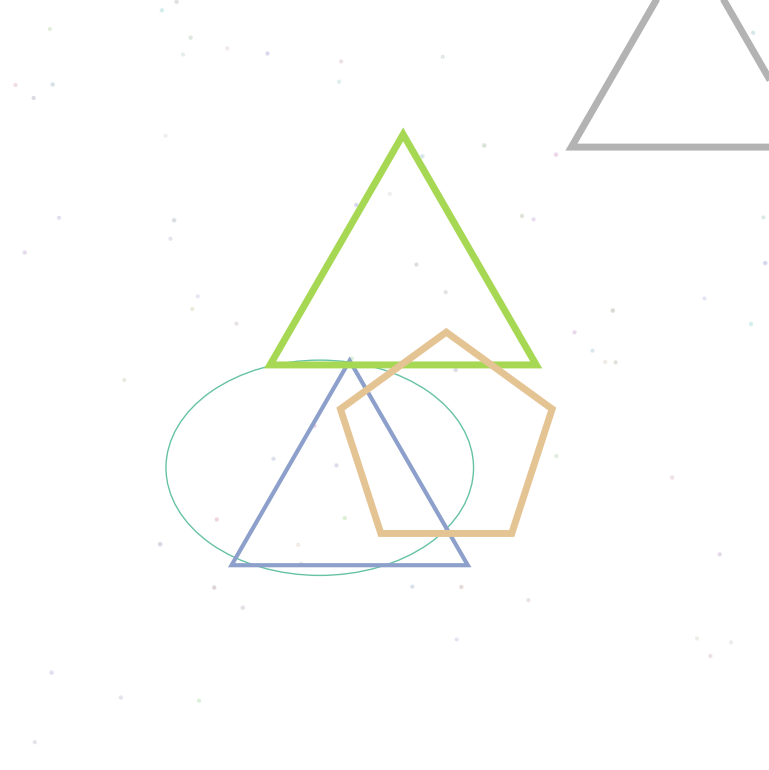[{"shape": "oval", "thickness": 0.5, "radius": 1.0, "center": [0.415, 0.393]}, {"shape": "triangle", "thickness": 1.5, "radius": 0.89, "center": [0.454, 0.355]}, {"shape": "triangle", "thickness": 2.5, "radius": 1.0, "center": [0.524, 0.626]}, {"shape": "pentagon", "thickness": 2.5, "radius": 0.72, "center": [0.58, 0.424]}, {"shape": "triangle", "thickness": 2.5, "radius": 0.89, "center": [0.896, 0.898]}]